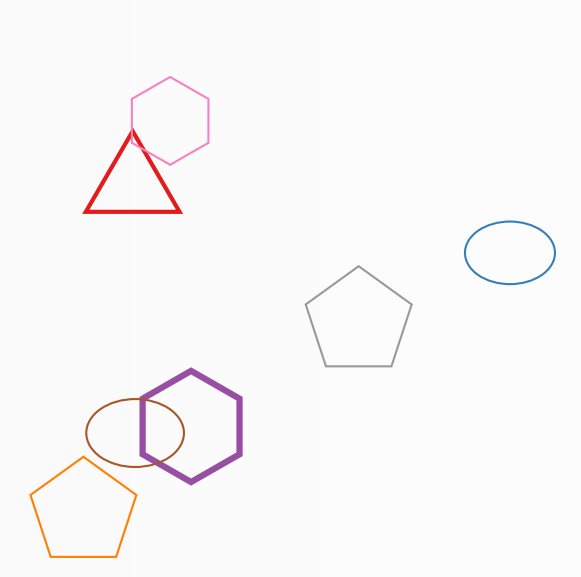[{"shape": "triangle", "thickness": 2, "radius": 0.47, "center": [0.228, 0.679]}, {"shape": "oval", "thickness": 1, "radius": 0.39, "center": [0.877, 0.561]}, {"shape": "hexagon", "thickness": 3, "radius": 0.48, "center": [0.329, 0.261]}, {"shape": "pentagon", "thickness": 1, "radius": 0.48, "center": [0.144, 0.112]}, {"shape": "oval", "thickness": 1, "radius": 0.42, "center": [0.232, 0.249]}, {"shape": "hexagon", "thickness": 1, "radius": 0.38, "center": [0.293, 0.79]}, {"shape": "pentagon", "thickness": 1, "radius": 0.48, "center": [0.617, 0.442]}]